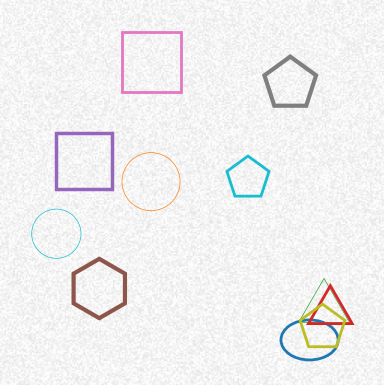[{"shape": "oval", "thickness": 2, "radius": 0.37, "center": [0.804, 0.117]}, {"shape": "circle", "thickness": 0.5, "radius": 0.38, "center": [0.392, 0.528]}, {"shape": "triangle", "thickness": 0.5, "radius": 0.38, "center": [0.842, 0.2]}, {"shape": "triangle", "thickness": 2, "radius": 0.33, "center": [0.858, 0.192]}, {"shape": "square", "thickness": 2.5, "radius": 0.36, "center": [0.218, 0.581]}, {"shape": "hexagon", "thickness": 3, "radius": 0.39, "center": [0.258, 0.251]}, {"shape": "square", "thickness": 2, "radius": 0.39, "center": [0.393, 0.839]}, {"shape": "pentagon", "thickness": 3, "radius": 0.35, "center": [0.754, 0.782]}, {"shape": "pentagon", "thickness": 2, "radius": 0.31, "center": [0.838, 0.149]}, {"shape": "circle", "thickness": 0.5, "radius": 0.32, "center": [0.146, 0.393]}, {"shape": "pentagon", "thickness": 2, "radius": 0.29, "center": [0.644, 0.537]}]